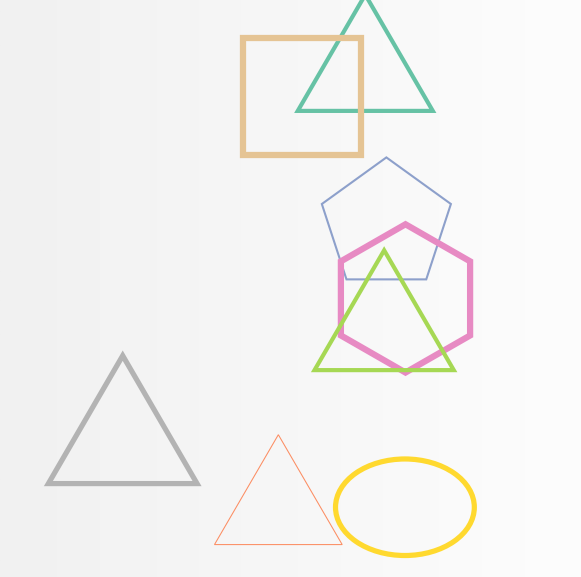[{"shape": "triangle", "thickness": 2, "radius": 0.67, "center": [0.628, 0.874]}, {"shape": "triangle", "thickness": 0.5, "radius": 0.63, "center": [0.479, 0.12]}, {"shape": "pentagon", "thickness": 1, "radius": 0.58, "center": [0.665, 0.61]}, {"shape": "hexagon", "thickness": 3, "radius": 0.64, "center": [0.698, 0.482]}, {"shape": "triangle", "thickness": 2, "radius": 0.69, "center": [0.661, 0.427]}, {"shape": "oval", "thickness": 2.5, "radius": 0.6, "center": [0.697, 0.121]}, {"shape": "square", "thickness": 3, "radius": 0.5, "center": [0.519, 0.832]}, {"shape": "triangle", "thickness": 2.5, "radius": 0.74, "center": [0.211, 0.236]}]